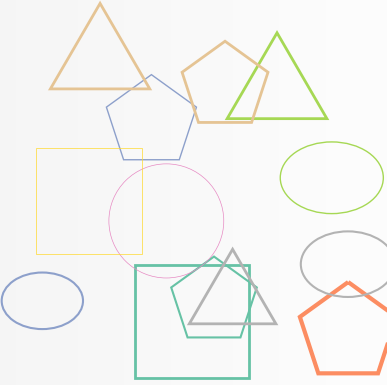[{"shape": "pentagon", "thickness": 1.5, "radius": 0.58, "center": [0.552, 0.217]}, {"shape": "square", "thickness": 2, "radius": 0.74, "center": [0.496, 0.165]}, {"shape": "pentagon", "thickness": 3, "radius": 0.66, "center": [0.899, 0.136]}, {"shape": "oval", "thickness": 1.5, "radius": 0.52, "center": [0.109, 0.219]}, {"shape": "pentagon", "thickness": 1, "radius": 0.61, "center": [0.391, 0.684]}, {"shape": "circle", "thickness": 0.5, "radius": 0.74, "center": [0.429, 0.426]}, {"shape": "triangle", "thickness": 2, "radius": 0.74, "center": [0.715, 0.766]}, {"shape": "oval", "thickness": 1, "radius": 0.66, "center": [0.856, 0.538]}, {"shape": "square", "thickness": 0.5, "radius": 0.69, "center": [0.229, 0.478]}, {"shape": "pentagon", "thickness": 2, "radius": 0.58, "center": [0.581, 0.776]}, {"shape": "triangle", "thickness": 2, "radius": 0.74, "center": [0.258, 0.843]}, {"shape": "triangle", "thickness": 2, "radius": 0.65, "center": [0.6, 0.223]}, {"shape": "oval", "thickness": 1.5, "radius": 0.61, "center": [0.898, 0.314]}]